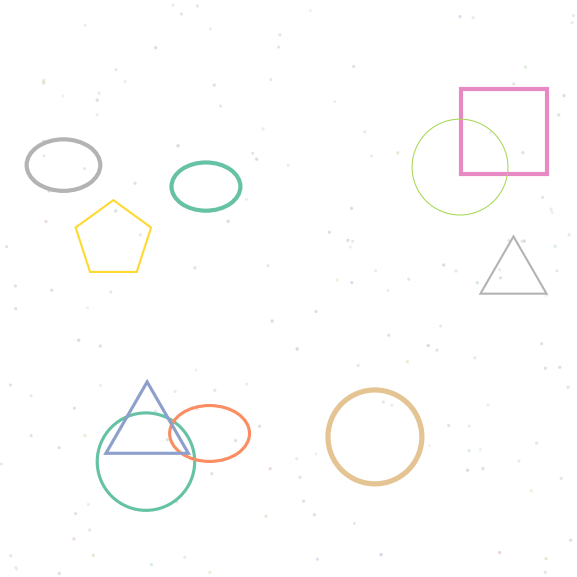[{"shape": "circle", "thickness": 1.5, "radius": 0.42, "center": [0.253, 0.2]}, {"shape": "oval", "thickness": 2, "radius": 0.3, "center": [0.357, 0.676]}, {"shape": "oval", "thickness": 1.5, "radius": 0.35, "center": [0.363, 0.249]}, {"shape": "triangle", "thickness": 1.5, "radius": 0.41, "center": [0.255, 0.255]}, {"shape": "square", "thickness": 2, "radius": 0.37, "center": [0.873, 0.771]}, {"shape": "circle", "thickness": 0.5, "radius": 0.41, "center": [0.797, 0.71]}, {"shape": "pentagon", "thickness": 1, "radius": 0.34, "center": [0.196, 0.584]}, {"shape": "circle", "thickness": 2.5, "radius": 0.41, "center": [0.649, 0.243]}, {"shape": "triangle", "thickness": 1, "radius": 0.33, "center": [0.889, 0.524]}, {"shape": "oval", "thickness": 2, "radius": 0.32, "center": [0.11, 0.713]}]